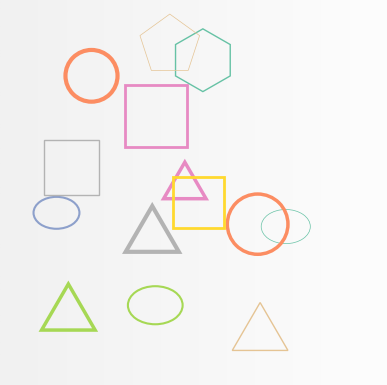[{"shape": "hexagon", "thickness": 1, "radius": 0.41, "center": [0.524, 0.844]}, {"shape": "oval", "thickness": 0.5, "radius": 0.32, "center": [0.737, 0.412]}, {"shape": "circle", "thickness": 2.5, "radius": 0.39, "center": [0.665, 0.418]}, {"shape": "circle", "thickness": 3, "radius": 0.34, "center": [0.236, 0.803]}, {"shape": "oval", "thickness": 1.5, "radius": 0.3, "center": [0.146, 0.447]}, {"shape": "square", "thickness": 2, "radius": 0.4, "center": [0.403, 0.699]}, {"shape": "triangle", "thickness": 2.5, "radius": 0.32, "center": [0.477, 0.516]}, {"shape": "triangle", "thickness": 2.5, "radius": 0.4, "center": [0.176, 0.183]}, {"shape": "oval", "thickness": 1.5, "radius": 0.35, "center": [0.401, 0.207]}, {"shape": "square", "thickness": 2, "radius": 0.33, "center": [0.512, 0.474]}, {"shape": "triangle", "thickness": 1, "radius": 0.41, "center": [0.671, 0.131]}, {"shape": "pentagon", "thickness": 0.5, "radius": 0.4, "center": [0.438, 0.883]}, {"shape": "square", "thickness": 1, "radius": 0.36, "center": [0.184, 0.565]}, {"shape": "triangle", "thickness": 3, "radius": 0.4, "center": [0.393, 0.386]}]